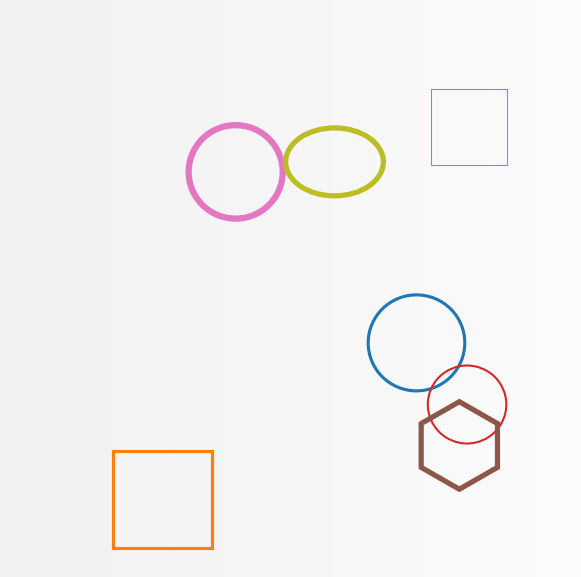[{"shape": "circle", "thickness": 1.5, "radius": 0.42, "center": [0.717, 0.405]}, {"shape": "square", "thickness": 1.5, "radius": 0.42, "center": [0.279, 0.134]}, {"shape": "circle", "thickness": 1, "radius": 0.34, "center": [0.804, 0.299]}, {"shape": "hexagon", "thickness": 2.5, "radius": 0.38, "center": [0.79, 0.228]}, {"shape": "circle", "thickness": 3, "radius": 0.4, "center": [0.405, 0.702]}, {"shape": "oval", "thickness": 2.5, "radius": 0.42, "center": [0.576, 0.719]}, {"shape": "square", "thickness": 0.5, "radius": 0.33, "center": [0.807, 0.78]}]